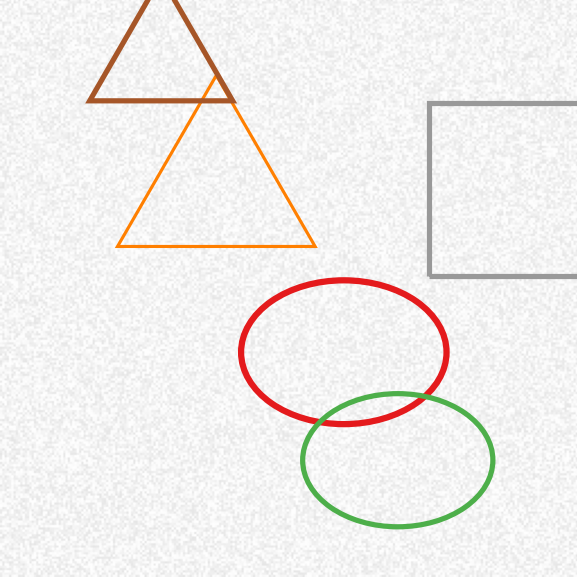[{"shape": "oval", "thickness": 3, "radius": 0.89, "center": [0.595, 0.389]}, {"shape": "oval", "thickness": 2.5, "radius": 0.82, "center": [0.689, 0.202]}, {"shape": "triangle", "thickness": 1.5, "radius": 0.99, "center": [0.375, 0.671]}, {"shape": "triangle", "thickness": 2.5, "radius": 0.71, "center": [0.279, 0.896]}, {"shape": "square", "thickness": 2.5, "radius": 0.75, "center": [0.892, 0.67]}]